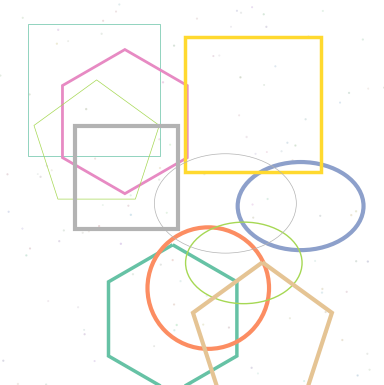[{"shape": "square", "thickness": 0.5, "radius": 0.86, "center": [0.245, 0.766]}, {"shape": "hexagon", "thickness": 2.5, "radius": 0.96, "center": [0.449, 0.172]}, {"shape": "circle", "thickness": 3, "radius": 0.79, "center": [0.541, 0.252]}, {"shape": "oval", "thickness": 3, "radius": 0.82, "center": [0.781, 0.465]}, {"shape": "hexagon", "thickness": 2, "radius": 0.94, "center": [0.324, 0.684]}, {"shape": "oval", "thickness": 1, "radius": 0.76, "center": [0.633, 0.317]}, {"shape": "pentagon", "thickness": 0.5, "radius": 0.86, "center": [0.251, 0.621]}, {"shape": "square", "thickness": 2.5, "radius": 0.88, "center": [0.657, 0.728]}, {"shape": "pentagon", "thickness": 3, "radius": 0.95, "center": [0.682, 0.129]}, {"shape": "square", "thickness": 3, "radius": 0.67, "center": [0.329, 0.539]}, {"shape": "oval", "thickness": 0.5, "radius": 0.92, "center": [0.585, 0.472]}]